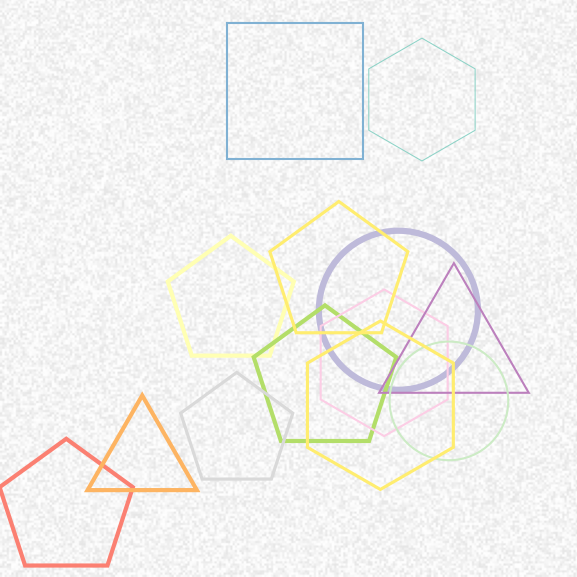[{"shape": "hexagon", "thickness": 0.5, "radius": 0.53, "center": [0.731, 0.827]}, {"shape": "pentagon", "thickness": 2, "radius": 0.57, "center": [0.4, 0.476]}, {"shape": "circle", "thickness": 3, "radius": 0.69, "center": [0.69, 0.462]}, {"shape": "pentagon", "thickness": 2, "radius": 0.61, "center": [0.115, 0.118]}, {"shape": "square", "thickness": 1, "radius": 0.59, "center": [0.511, 0.842]}, {"shape": "triangle", "thickness": 2, "radius": 0.55, "center": [0.246, 0.205]}, {"shape": "pentagon", "thickness": 2, "radius": 0.65, "center": [0.563, 0.341]}, {"shape": "hexagon", "thickness": 1, "radius": 0.63, "center": [0.665, 0.371]}, {"shape": "pentagon", "thickness": 1.5, "radius": 0.51, "center": [0.41, 0.252]}, {"shape": "triangle", "thickness": 1, "radius": 0.75, "center": [0.786, 0.394]}, {"shape": "circle", "thickness": 1, "radius": 0.51, "center": [0.777, 0.305]}, {"shape": "pentagon", "thickness": 1.5, "radius": 0.63, "center": [0.587, 0.525]}, {"shape": "hexagon", "thickness": 1.5, "radius": 0.73, "center": [0.659, 0.298]}]